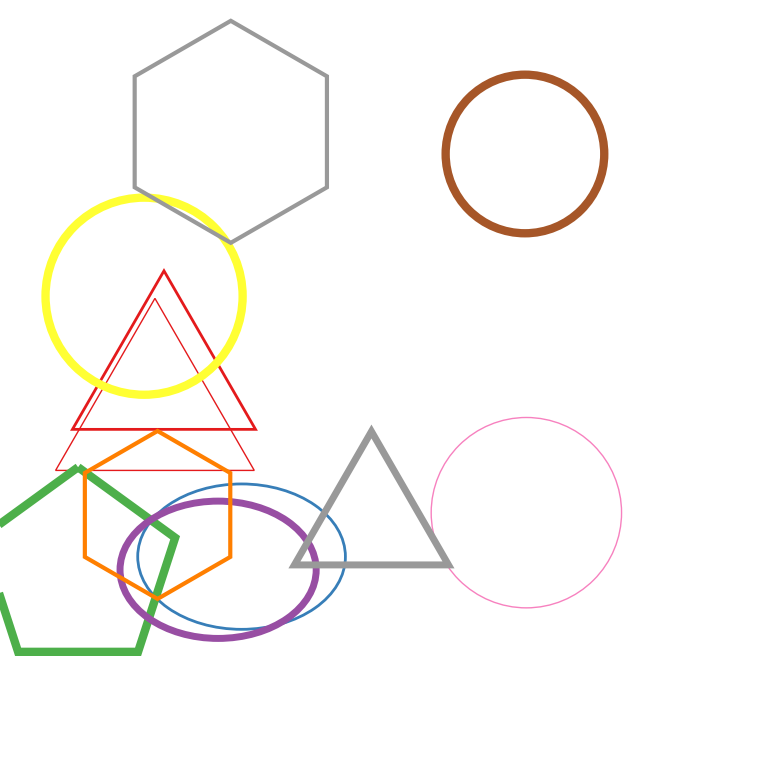[{"shape": "triangle", "thickness": 0.5, "radius": 0.74, "center": [0.201, 0.464]}, {"shape": "triangle", "thickness": 1, "radius": 0.69, "center": [0.213, 0.511]}, {"shape": "oval", "thickness": 1, "radius": 0.67, "center": [0.314, 0.277]}, {"shape": "pentagon", "thickness": 3, "radius": 0.66, "center": [0.101, 0.261]}, {"shape": "oval", "thickness": 2.5, "radius": 0.64, "center": [0.283, 0.26]}, {"shape": "hexagon", "thickness": 1.5, "radius": 0.55, "center": [0.205, 0.331]}, {"shape": "circle", "thickness": 3, "radius": 0.64, "center": [0.187, 0.615]}, {"shape": "circle", "thickness": 3, "radius": 0.51, "center": [0.682, 0.8]}, {"shape": "circle", "thickness": 0.5, "radius": 0.62, "center": [0.684, 0.334]}, {"shape": "triangle", "thickness": 2.5, "radius": 0.58, "center": [0.482, 0.324]}, {"shape": "hexagon", "thickness": 1.5, "radius": 0.72, "center": [0.3, 0.829]}]